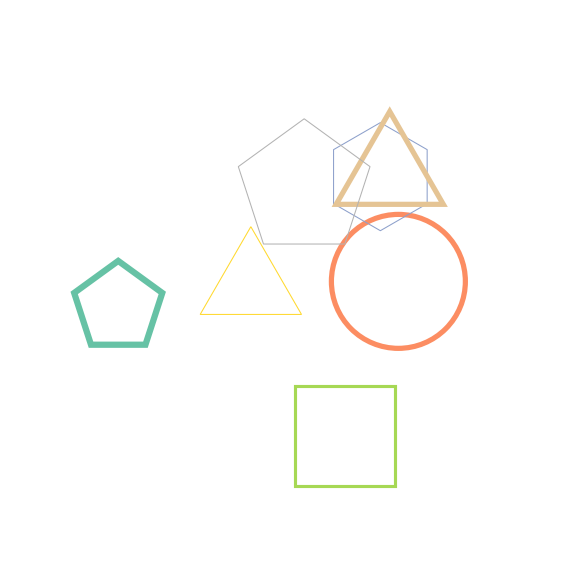[{"shape": "pentagon", "thickness": 3, "radius": 0.4, "center": [0.205, 0.467]}, {"shape": "circle", "thickness": 2.5, "radius": 0.58, "center": [0.69, 0.512]}, {"shape": "hexagon", "thickness": 0.5, "radius": 0.47, "center": [0.659, 0.693]}, {"shape": "square", "thickness": 1.5, "radius": 0.43, "center": [0.597, 0.244]}, {"shape": "triangle", "thickness": 0.5, "radius": 0.51, "center": [0.434, 0.505]}, {"shape": "triangle", "thickness": 2.5, "radius": 0.54, "center": [0.675, 0.699]}, {"shape": "pentagon", "thickness": 0.5, "radius": 0.6, "center": [0.527, 0.674]}]